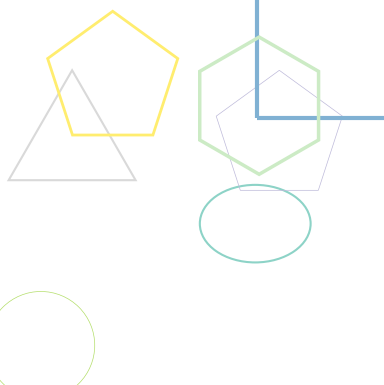[{"shape": "oval", "thickness": 1.5, "radius": 0.72, "center": [0.663, 0.419]}, {"shape": "pentagon", "thickness": 0.5, "radius": 0.86, "center": [0.725, 0.645]}, {"shape": "square", "thickness": 3, "radius": 0.9, "center": [0.848, 0.874]}, {"shape": "circle", "thickness": 0.5, "radius": 0.7, "center": [0.106, 0.103]}, {"shape": "triangle", "thickness": 1.5, "radius": 0.95, "center": [0.187, 0.627]}, {"shape": "hexagon", "thickness": 2.5, "radius": 0.89, "center": [0.673, 0.725]}, {"shape": "pentagon", "thickness": 2, "radius": 0.89, "center": [0.293, 0.793]}]